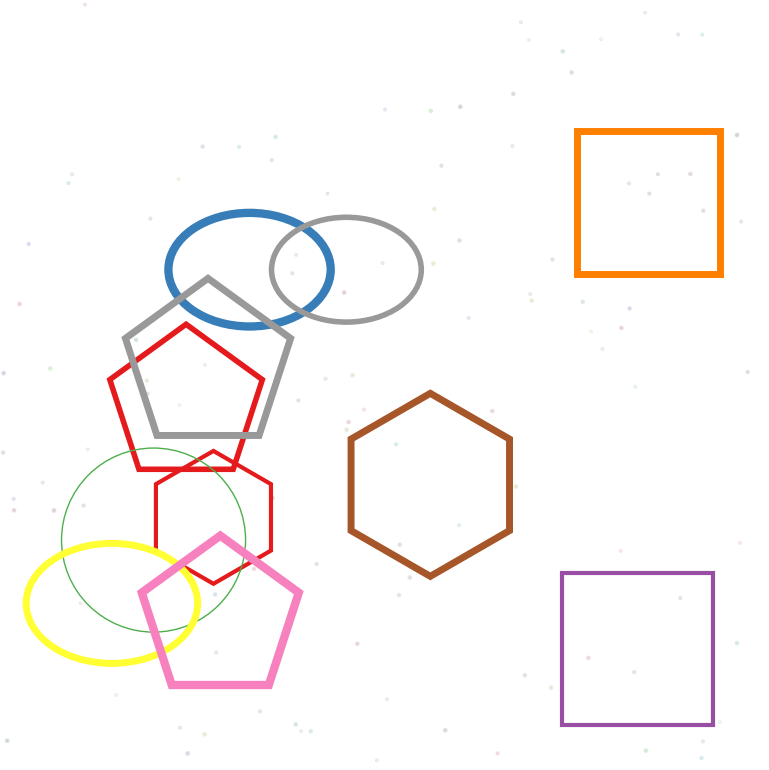[{"shape": "pentagon", "thickness": 2, "radius": 0.52, "center": [0.242, 0.475]}, {"shape": "hexagon", "thickness": 1.5, "radius": 0.43, "center": [0.277, 0.328]}, {"shape": "oval", "thickness": 3, "radius": 0.53, "center": [0.324, 0.65]}, {"shape": "circle", "thickness": 0.5, "radius": 0.6, "center": [0.199, 0.299]}, {"shape": "square", "thickness": 1.5, "radius": 0.49, "center": [0.828, 0.157]}, {"shape": "square", "thickness": 2.5, "radius": 0.46, "center": [0.843, 0.737]}, {"shape": "oval", "thickness": 2.5, "radius": 0.56, "center": [0.145, 0.216]}, {"shape": "hexagon", "thickness": 2.5, "radius": 0.59, "center": [0.559, 0.37]}, {"shape": "pentagon", "thickness": 3, "radius": 0.54, "center": [0.286, 0.197]}, {"shape": "oval", "thickness": 2, "radius": 0.49, "center": [0.45, 0.65]}, {"shape": "pentagon", "thickness": 2.5, "radius": 0.56, "center": [0.27, 0.526]}]